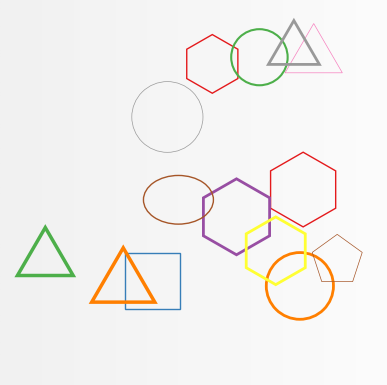[{"shape": "hexagon", "thickness": 1, "radius": 0.48, "center": [0.782, 0.508]}, {"shape": "hexagon", "thickness": 1, "radius": 0.38, "center": [0.548, 0.834]}, {"shape": "square", "thickness": 1, "radius": 0.36, "center": [0.394, 0.27]}, {"shape": "circle", "thickness": 1.5, "radius": 0.36, "center": [0.669, 0.851]}, {"shape": "triangle", "thickness": 2.5, "radius": 0.42, "center": [0.117, 0.326]}, {"shape": "hexagon", "thickness": 2, "radius": 0.49, "center": [0.61, 0.437]}, {"shape": "triangle", "thickness": 2.5, "radius": 0.47, "center": [0.318, 0.262]}, {"shape": "circle", "thickness": 2, "radius": 0.43, "center": [0.774, 0.257]}, {"shape": "hexagon", "thickness": 2, "radius": 0.44, "center": [0.712, 0.349]}, {"shape": "pentagon", "thickness": 0.5, "radius": 0.34, "center": [0.87, 0.323]}, {"shape": "oval", "thickness": 1, "radius": 0.45, "center": [0.46, 0.481]}, {"shape": "triangle", "thickness": 0.5, "radius": 0.43, "center": [0.81, 0.854]}, {"shape": "triangle", "thickness": 2, "radius": 0.38, "center": [0.758, 0.871]}, {"shape": "circle", "thickness": 0.5, "radius": 0.46, "center": [0.432, 0.696]}]